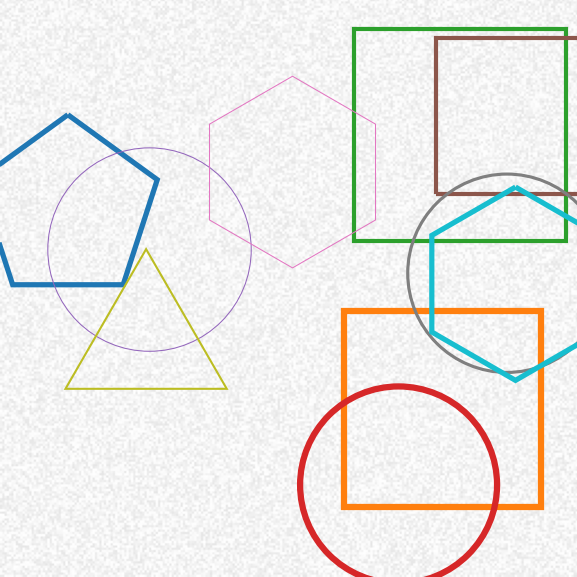[{"shape": "pentagon", "thickness": 2.5, "radius": 0.81, "center": [0.118, 0.638]}, {"shape": "square", "thickness": 3, "radius": 0.85, "center": [0.766, 0.291]}, {"shape": "square", "thickness": 2, "radius": 0.92, "center": [0.797, 0.765]}, {"shape": "circle", "thickness": 3, "radius": 0.85, "center": [0.69, 0.159]}, {"shape": "circle", "thickness": 0.5, "radius": 0.88, "center": [0.259, 0.567]}, {"shape": "square", "thickness": 2, "radius": 0.67, "center": [0.89, 0.798]}, {"shape": "hexagon", "thickness": 0.5, "radius": 0.83, "center": [0.507, 0.701]}, {"shape": "circle", "thickness": 1.5, "radius": 0.86, "center": [0.878, 0.526]}, {"shape": "triangle", "thickness": 1, "radius": 0.81, "center": [0.253, 0.406]}, {"shape": "hexagon", "thickness": 2.5, "radius": 0.84, "center": [0.893, 0.508]}]